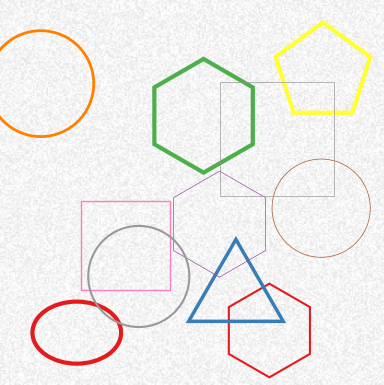[{"shape": "oval", "thickness": 3, "radius": 0.58, "center": [0.199, 0.136]}, {"shape": "hexagon", "thickness": 1.5, "radius": 0.61, "center": [0.7, 0.142]}, {"shape": "triangle", "thickness": 2.5, "radius": 0.71, "center": [0.613, 0.236]}, {"shape": "hexagon", "thickness": 3, "radius": 0.74, "center": [0.529, 0.699]}, {"shape": "hexagon", "thickness": 0.5, "radius": 0.69, "center": [0.57, 0.418]}, {"shape": "circle", "thickness": 2, "radius": 0.69, "center": [0.106, 0.783]}, {"shape": "pentagon", "thickness": 3, "radius": 0.65, "center": [0.839, 0.812]}, {"shape": "circle", "thickness": 0.5, "radius": 0.64, "center": [0.834, 0.459]}, {"shape": "square", "thickness": 1, "radius": 0.58, "center": [0.326, 0.363]}, {"shape": "square", "thickness": 0.5, "radius": 0.74, "center": [0.72, 0.639]}, {"shape": "circle", "thickness": 1.5, "radius": 0.66, "center": [0.361, 0.282]}]